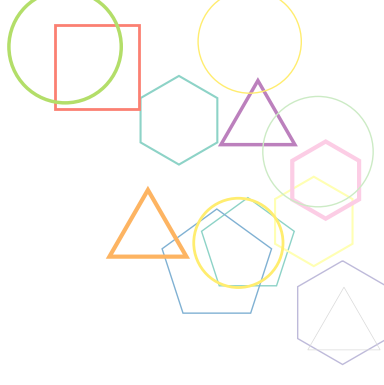[{"shape": "hexagon", "thickness": 1.5, "radius": 0.58, "center": [0.465, 0.688]}, {"shape": "pentagon", "thickness": 1, "radius": 0.63, "center": [0.644, 0.36]}, {"shape": "hexagon", "thickness": 1.5, "radius": 0.58, "center": [0.815, 0.425]}, {"shape": "hexagon", "thickness": 1, "radius": 0.67, "center": [0.89, 0.188]}, {"shape": "square", "thickness": 2, "radius": 0.54, "center": [0.252, 0.826]}, {"shape": "pentagon", "thickness": 1, "radius": 0.75, "center": [0.563, 0.308]}, {"shape": "triangle", "thickness": 3, "radius": 0.58, "center": [0.384, 0.391]}, {"shape": "circle", "thickness": 2.5, "radius": 0.73, "center": [0.169, 0.879]}, {"shape": "hexagon", "thickness": 3, "radius": 0.5, "center": [0.846, 0.532]}, {"shape": "triangle", "thickness": 0.5, "radius": 0.54, "center": [0.893, 0.146]}, {"shape": "triangle", "thickness": 2.5, "radius": 0.55, "center": [0.67, 0.68]}, {"shape": "circle", "thickness": 1, "radius": 0.72, "center": [0.826, 0.606]}, {"shape": "circle", "thickness": 2, "radius": 0.58, "center": [0.619, 0.369]}, {"shape": "circle", "thickness": 1, "radius": 0.67, "center": [0.649, 0.892]}]